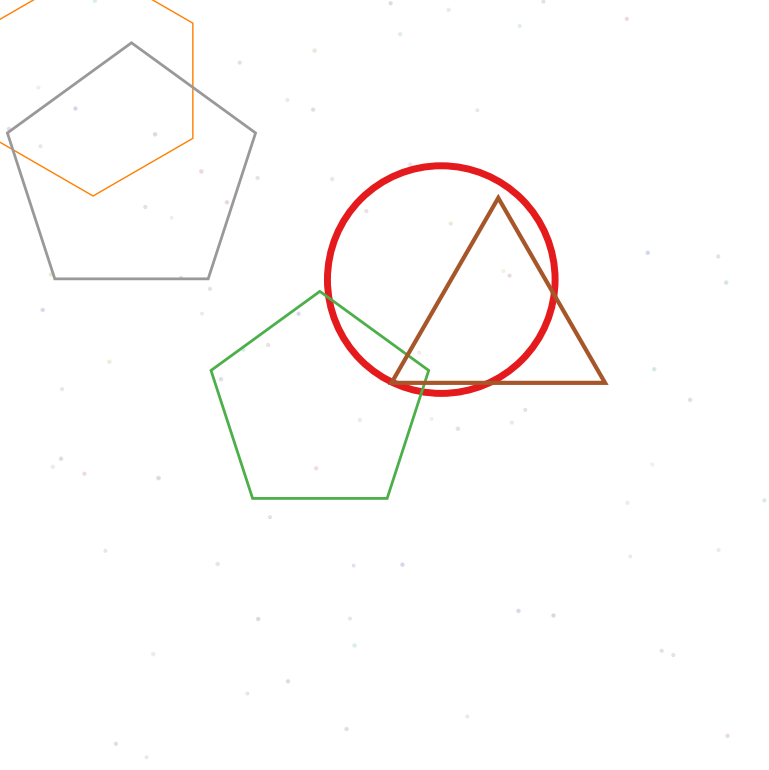[{"shape": "circle", "thickness": 2.5, "radius": 0.74, "center": [0.573, 0.637]}, {"shape": "pentagon", "thickness": 1, "radius": 0.74, "center": [0.415, 0.473]}, {"shape": "hexagon", "thickness": 0.5, "radius": 0.75, "center": [0.121, 0.895]}, {"shape": "triangle", "thickness": 1.5, "radius": 0.8, "center": [0.647, 0.583]}, {"shape": "pentagon", "thickness": 1, "radius": 0.85, "center": [0.171, 0.775]}]